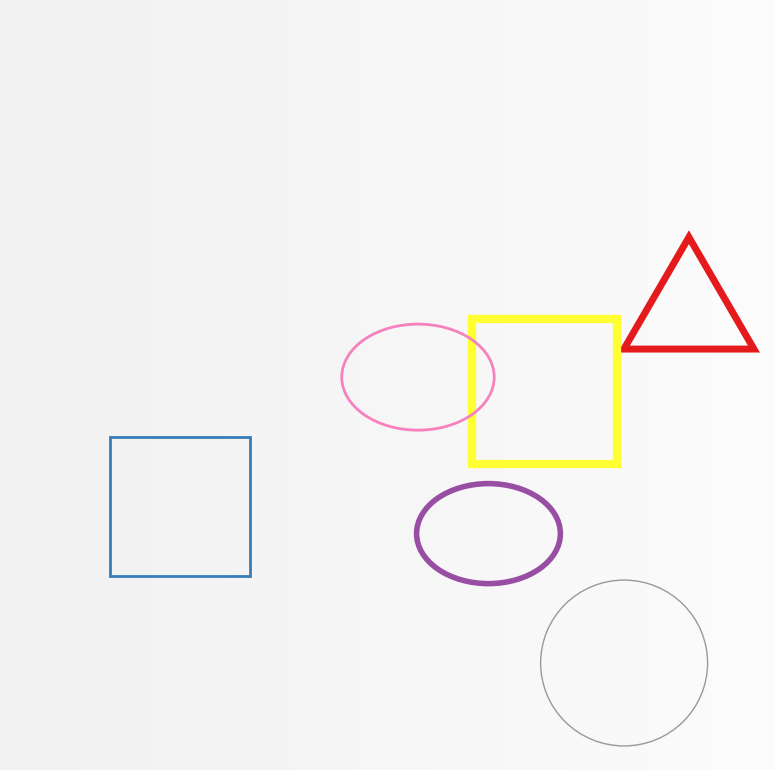[{"shape": "triangle", "thickness": 2.5, "radius": 0.48, "center": [0.889, 0.595]}, {"shape": "square", "thickness": 1, "radius": 0.45, "center": [0.232, 0.342]}, {"shape": "oval", "thickness": 2, "radius": 0.46, "center": [0.63, 0.307]}, {"shape": "square", "thickness": 3, "radius": 0.47, "center": [0.703, 0.491]}, {"shape": "oval", "thickness": 1, "radius": 0.49, "center": [0.539, 0.51]}, {"shape": "circle", "thickness": 0.5, "radius": 0.54, "center": [0.805, 0.139]}]